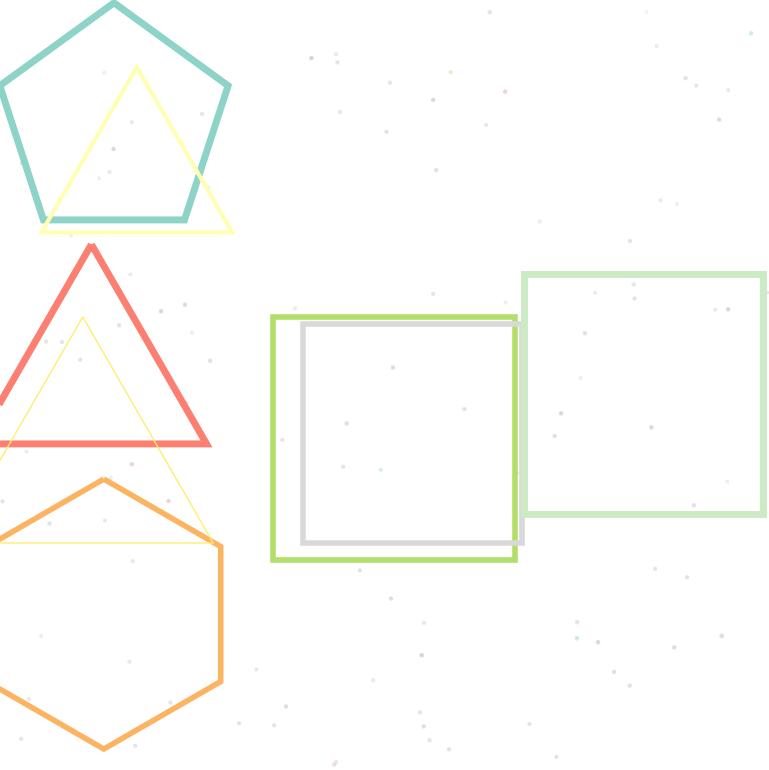[{"shape": "pentagon", "thickness": 2.5, "radius": 0.78, "center": [0.148, 0.841]}, {"shape": "triangle", "thickness": 1.5, "radius": 0.72, "center": [0.178, 0.77]}, {"shape": "triangle", "thickness": 2.5, "radius": 0.86, "center": [0.119, 0.51]}, {"shape": "hexagon", "thickness": 2, "radius": 0.88, "center": [0.135, 0.203]}, {"shape": "square", "thickness": 2, "radius": 0.79, "center": [0.512, 0.43]}, {"shape": "square", "thickness": 2, "radius": 0.71, "center": [0.536, 0.437]}, {"shape": "square", "thickness": 2.5, "radius": 0.78, "center": [0.836, 0.488]}, {"shape": "triangle", "thickness": 0.5, "radius": 0.98, "center": [0.108, 0.393]}]